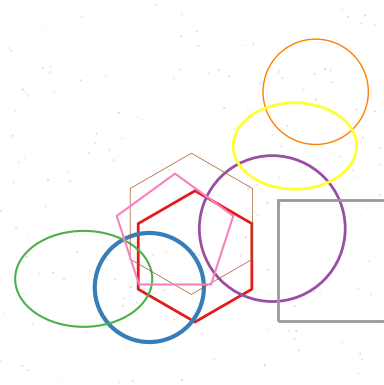[{"shape": "hexagon", "thickness": 2, "radius": 0.85, "center": [0.507, 0.334]}, {"shape": "circle", "thickness": 3, "radius": 0.71, "center": [0.388, 0.253]}, {"shape": "oval", "thickness": 1.5, "radius": 0.89, "center": [0.217, 0.276]}, {"shape": "circle", "thickness": 2, "radius": 0.95, "center": [0.707, 0.406]}, {"shape": "circle", "thickness": 1, "radius": 0.68, "center": [0.82, 0.762]}, {"shape": "oval", "thickness": 2, "radius": 0.8, "center": [0.766, 0.621]}, {"shape": "hexagon", "thickness": 0.5, "radius": 0.92, "center": [0.497, 0.419]}, {"shape": "pentagon", "thickness": 1.5, "radius": 0.8, "center": [0.455, 0.39]}, {"shape": "square", "thickness": 2, "radius": 0.79, "center": [0.881, 0.323]}]